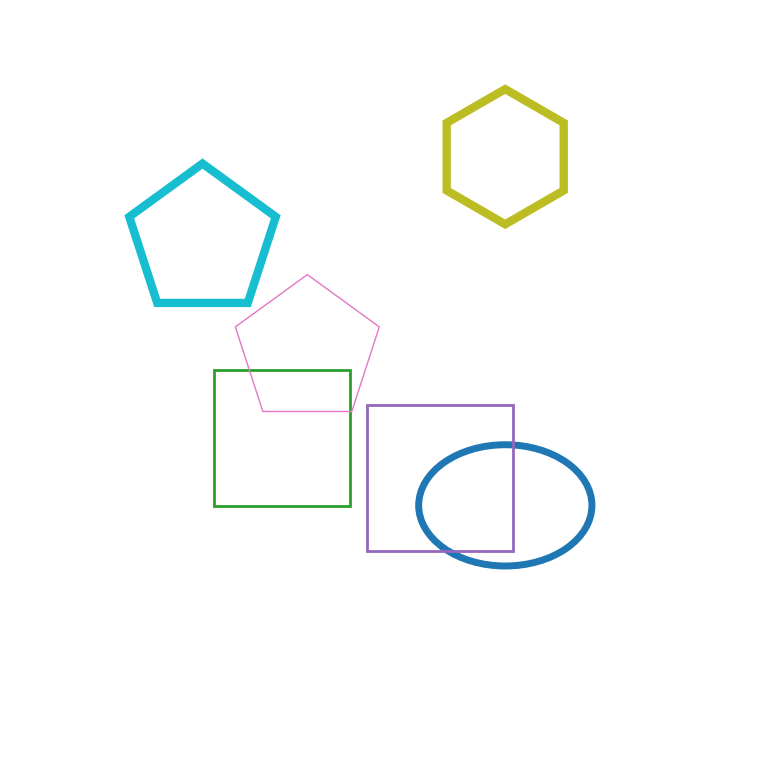[{"shape": "oval", "thickness": 2.5, "radius": 0.56, "center": [0.656, 0.344]}, {"shape": "square", "thickness": 1, "radius": 0.44, "center": [0.367, 0.431]}, {"shape": "square", "thickness": 1, "radius": 0.47, "center": [0.571, 0.379]}, {"shape": "pentagon", "thickness": 0.5, "radius": 0.49, "center": [0.399, 0.545]}, {"shape": "hexagon", "thickness": 3, "radius": 0.44, "center": [0.656, 0.797]}, {"shape": "pentagon", "thickness": 3, "radius": 0.5, "center": [0.263, 0.688]}]